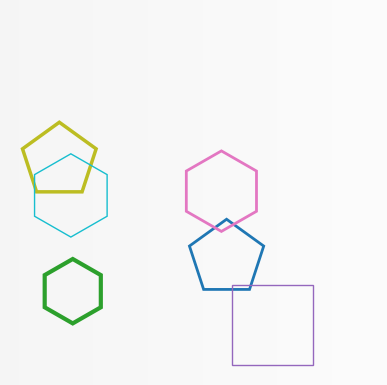[{"shape": "pentagon", "thickness": 2, "radius": 0.5, "center": [0.585, 0.33]}, {"shape": "hexagon", "thickness": 3, "radius": 0.42, "center": [0.188, 0.244]}, {"shape": "square", "thickness": 1, "radius": 0.52, "center": [0.704, 0.156]}, {"shape": "hexagon", "thickness": 2, "radius": 0.52, "center": [0.571, 0.503]}, {"shape": "pentagon", "thickness": 2.5, "radius": 0.5, "center": [0.153, 0.583]}, {"shape": "hexagon", "thickness": 1, "radius": 0.54, "center": [0.183, 0.492]}]